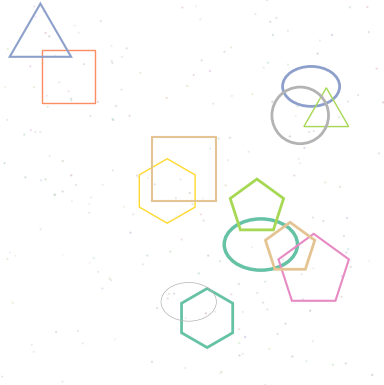[{"shape": "oval", "thickness": 2.5, "radius": 0.48, "center": [0.678, 0.365]}, {"shape": "hexagon", "thickness": 2, "radius": 0.38, "center": [0.538, 0.174]}, {"shape": "square", "thickness": 1, "radius": 0.34, "center": [0.177, 0.8]}, {"shape": "oval", "thickness": 2, "radius": 0.37, "center": [0.808, 0.776]}, {"shape": "triangle", "thickness": 1.5, "radius": 0.46, "center": [0.105, 0.899]}, {"shape": "pentagon", "thickness": 1.5, "radius": 0.48, "center": [0.815, 0.297]}, {"shape": "triangle", "thickness": 1, "radius": 0.34, "center": [0.847, 0.705]}, {"shape": "pentagon", "thickness": 2, "radius": 0.36, "center": [0.667, 0.462]}, {"shape": "hexagon", "thickness": 1, "radius": 0.42, "center": [0.434, 0.504]}, {"shape": "square", "thickness": 1.5, "radius": 0.41, "center": [0.478, 0.561]}, {"shape": "pentagon", "thickness": 2, "radius": 0.34, "center": [0.753, 0.355]}, {"shape": "oval", "thickness": 0.5, "radius": 0.36, "center": [0.49, 0.216]}, {"shape": "circle", "thickness": 2, "radius": 0.37, "center": [0.78, 0.7]}]